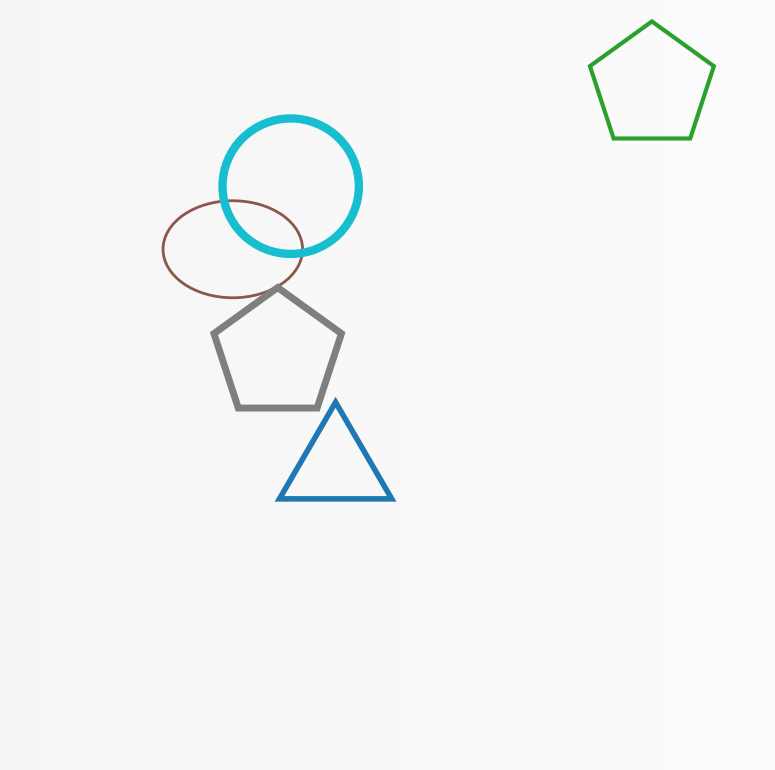[{"shape": "triangle", "thickness": 2, "radius": 0.42, "center": [0.433, 0.394]}, {"shape": "pentagon", "thickness": 1.5, "radius": 0.42, "center": [0.841, 0.888]}, {"shape": "oval", "thickness": 1, "radius": 0.45, "center": [0.3, 0.676]}, {"shape": "pentagon", "thickness": 2.5, "radius": 0.43, "center": [0.358, 0.54]}, {"shape": "circle", "thickness": 3, "radius": 0.44, "center": [0.375, 0.758]}]